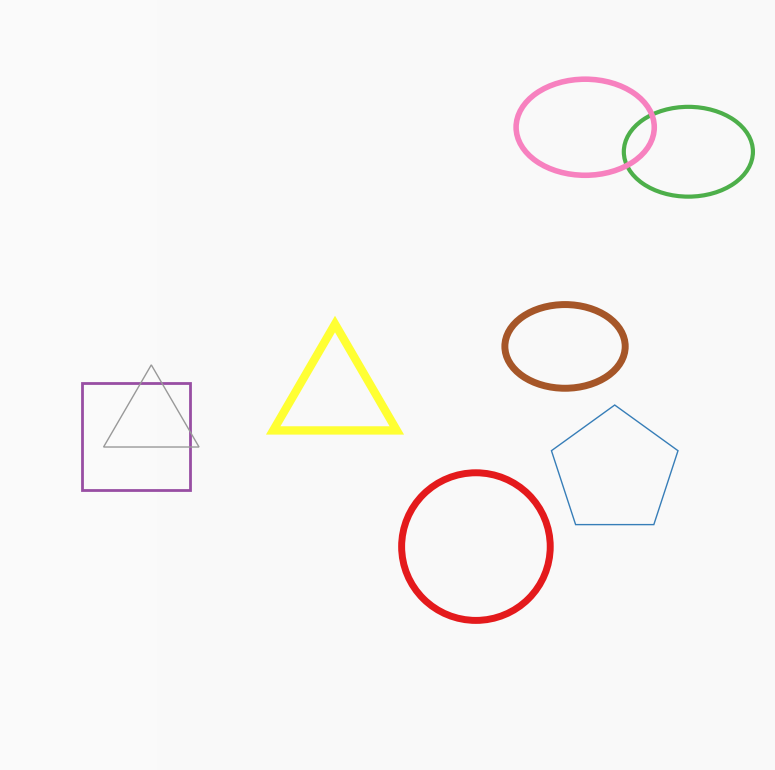[{"shape": "circle", "thickness": 2.5, "radius": 0.48, "center": [0.614, 0.29]}, {"shape": "pentagon", "thickness": 0.5, "radius": 0.43, "center": [0.793, 0.388]}, {"shape": "oval", "thickness": 1.5, "radius": 0.42, "center": [0.888, 0.803]}, {"shape": "square", "thickness": 1, "radius": 0.35, "center": [0.176, 0.433]}, {"shape": "triangle", "thickness": 3, "radius": 0.46, "center": [0.432, 0.487]}, {"shape": "oval", "thickness": 2.5, "radius": 0.39, "center": [0.729, 0.55]}, {"shape": "oval", "thickness": 2, "radius": 0.45, "center": [0.755, 0.835]}, {"shape": "triangle", "thickness": 0.5, "radius": 0.36, "center": [0.195, 0.455]}]